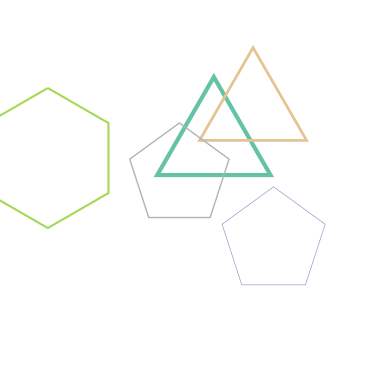[{"shape": "triangle", "thickness": 3, "radius": 0.85, "center": [0.555, 0.63]}, {"shape": "pentagon", "thickness": 0.5, "radius": 0.7, "center": [0.711, 0.374]}, {"shape": "hexagon", "thickness": 1.5, "radius": 0.91, "center": [0.124, 0.589]}, {"shape": "triangle", "thickness": 2, "radius": 0.8, "center": [0.657, 0.716]}, {"shape": "pentagon", "thickness": 1, "radius": 0.68, "center": [0.466, 0.545]}]